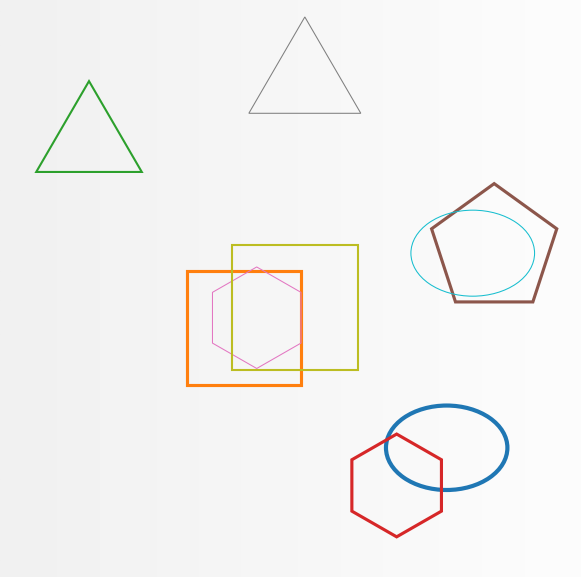[{"shape": "oval", "thickness": 2, "radius": 0.52, "center": [0.768, 0.224]}, {"shape": "square", "thickness": 1.5, "radius": 0.49, "center": [0.42, 0.43]}, {"shape": "triangle", "thickness": 1, "radius": 0.52, "center": [0.153, 0.754]}, {"shape": "hexagon", "thickness": 1.5, "radius": 0.44, "center": [0.682, 0.159]}, {"shape": "pentagon", "thickness": 1.5, "radius": 0.57, "center": [0.85, 0.568]}, {"shape": "hexagon", "thickness": 0.5, "radius": 0.44, "center": [0.442, 0.449]}, {"shape": "triangle", "thickness": 0.5, "radius": 0.56, "center": [0.524, 0.859]}, {"shape": "square", "thickness": 1, "radius": 0.54, "center": [0.507, 0.467]}, {"shape": "oval", "thickness": 0.5, "radius": 0.53, "center": [0.813, 0.561]}]